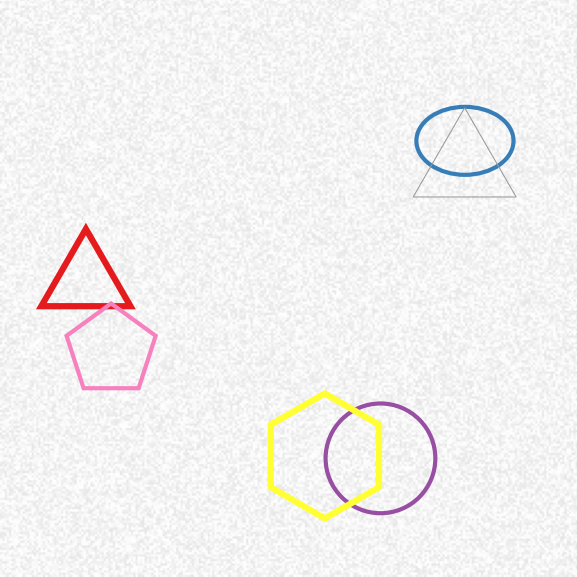[{"shape": "triangle", "thickness": 3, "radius": 0.45, "center": [0.149, 0.513]}, {"shape": "oval", "thickness": 2, "radius": 0.42, "center": [0.805, 0.755]}, {"shape": "circle", "thickness": 2, "radius": 0.48, "center": [0.659, 0.205]}, {"shape": "hexagon", "thickness": 3, "radius": 0.54, "center": [0.563, 0.21]}, {"shape": "pentagon", "thickness": 2, "radius": 0.41, "center": [0.192, 0.393]}, {"shape": "triangle", "thickness": 0.5, "radius": 0.51, "center": [0.805, 0.71]}]